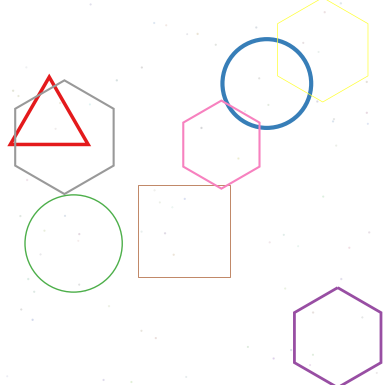[{"shape": "triangle", "thickness": 2.5, "radius": 0.58, "center": [0.128, 0.683]}, {"shape": "circle", "thickness": 3, "radius": 0.58, "center": [0.693, 0.783]}, {"shape": "circle", "thickness": 1, "radius": 0.63, "center": [0.191, 0.368]}, {"shape": "hexagon", "thickness": 2, "radius": 0.65, "center": [0.877, 0.123]}, {"shape": "hexagon", "thickness": 0.5, "radius": 0.68, "center": [0.838, 0.871]}, {"shape": "square", "thickness": 0.5, "radius": 0.6, "center": [0.479, 0.399]}, {"shape": "hexagon", "thickness": 1.5, "radius": 0.57, "center": [0.575, 0.624]}, {"shape": "hexagon", "thickness": 1.5, "radius": 0.74, "center": [0.167, 0.644]}]